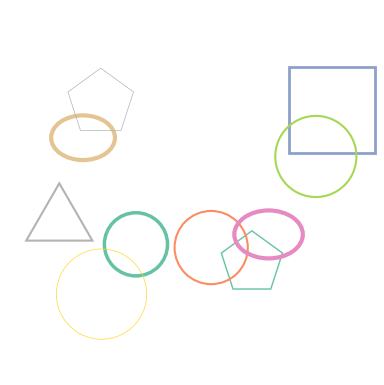[{"shape": "pentagon", "thickness": 1, "radius": 0.42, "center": [0.654, 0.317]}, {"shape": "circle", "thickness": 2.5, "radius": 0.41, "center": [0.353, 0.365]}, {"shape": "circle", "thickness": 1.5, "radius": 0.48, "center": [0.549, 0.357]}, {"shape": "square", "thickness": 2, "radius": 0.56, "center": [0.863, 0.713]}, {"shape": "oval", "thickness": 3, "radius": 0.44, "center": [0.698, 0.391]}, {"shape": "circle", "thickness": 1.5, "radius": 0.53, "center": [0.82, 0.594]}, {"shape": "circle", "thickness": 0.5, "radius": 0.59, "center": [0.264, 0.236]}, {"shape": "oval", "thickness": 3, "radius": 0.41, "center": [0.216, 0.642]}, {"shape": "triangle", "thickness": 1.5, "radius": 0.5, "center": [0.154, 0.425]}, {"shape": "pentagon", "thickness": 0.5, "radius": 0.45, "center": [0.262, 0.733]}]